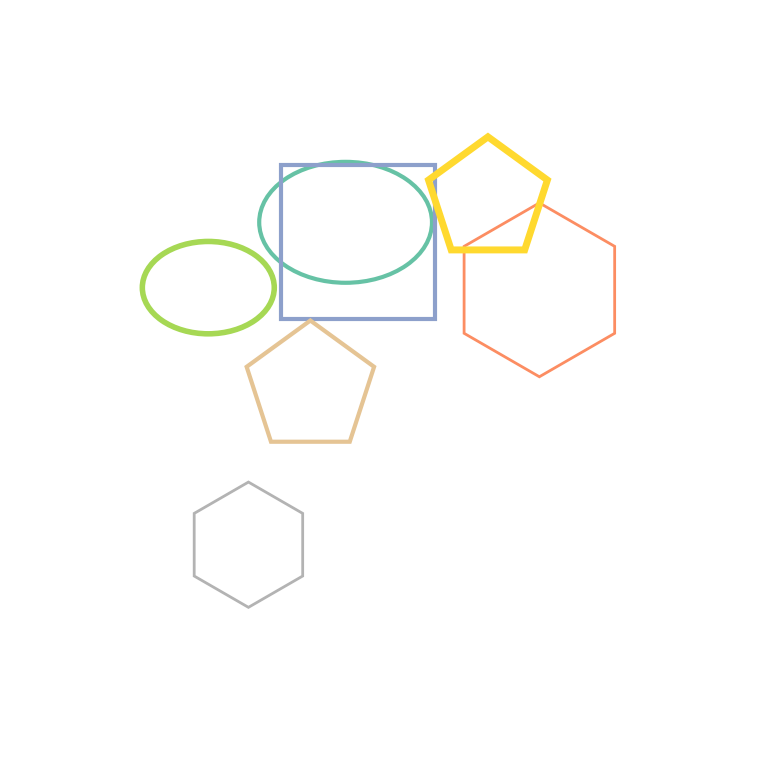[{"shape": "oval", "thickness": 1.5, "radius": 0.56, "center": [0.449, 0.711]}, {"shape": "hexagon", "thickness": 1, "radius": 0.56, "center": [0.7, 0.624]}, {"shape": "square", "thickness": 1.5, "radius": 0.5, "center": [0.464, 0.685]}, {"shape": "oval", "thickness": 2, "radius": 0.43, "center": [0.271, 0.626]}, {"shape": "pentagon", "thickness": 2.5, "radius": 0.41, "center": [0.634, 0.741]}, {"shape": "pentagon", "thickness": 1.5, "radius": 0.44, "center": [0.403, 0.497]}, {"shape": "hexagon", "thickness": 1, "radius": 0.41, "center": [0.323, 0.293]}]